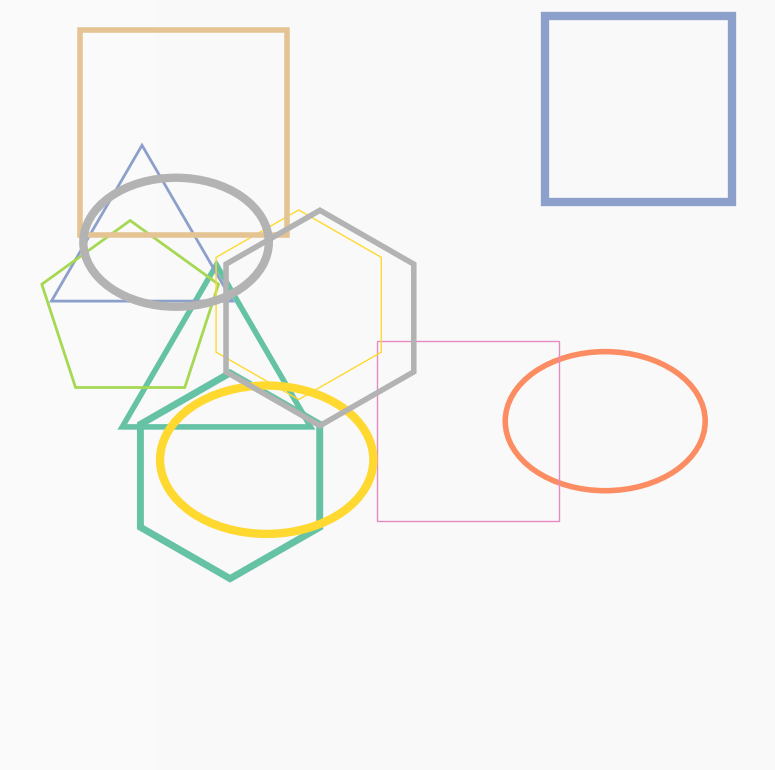[{"shape": "triangle", "thickness": 2, "radius": 0.7, "center": [0.279, 0.516]}, {"shape": "hexagon", "thickness": 2.5, "radius": 0.67, "center": [0.297, 0.382]}, {"shape": "oval", "thickness": 2, "radius": 0.65, "center": [0.781, 0.453]}, {"shape": "triangle", "thickness": 1, "radius": 0.67, "center": [0.183, 0.676]}, {"shape": "square", "thickness": 3, "radius": 0.6, "center": [0.824, 0.858]}, {"shape": "square", "thickness": 0.5, "radius": 0.59, "center": [0.603, 0.44]}, {"shape": "pentagon", "thickness": 1, "radius": 0.6, "center": [0.168, 0.594]}, {"shape": "oval", "thickness": 3, "radius": 0.69, "center": [0.344, 0.403]}, {"shape": "hexagon", "thickness": 0.5, "radius": 0.62, "center": [0.385, 0.604]}, {"shape": "square", "thickness": 2, "radius": 0.67, "center": [0.237, 0.828]}, {"shape": "oval", "thickness": 3, "radius": 0.6, "center": [0.227, 0.685]}, {"shape": "hexagon", "thickness": 2, "radius": 0.7, "center": [0.413, 0.587]}]